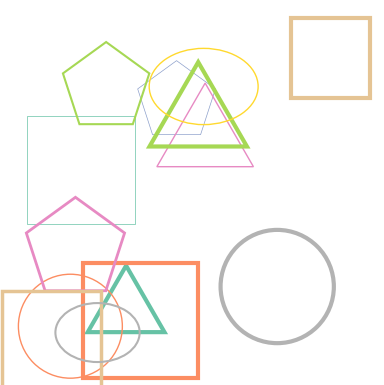[{"shape": "square", "thickness": 0.5, "radius": 0.7, "center": [0.21, 0.558]}, {"shape": "triangle", "thickness": 3, "radius": 0.58, "center": [0.328, 0.195]}, {"shape": "square", "thickness": 3, "radius": 0.75, "center": [0.366, 0.168]}, {"shape": "circle", "thickness": 1, "radius": 0.68, "center": [0.183, 0.153]}, {"shape": "pentagon", "thickness": 0.5, "radius": 0.53, "center": [0.459, 0.736]}, {"shape": "pentagon", "thickness": 2, "radius": 0.67, "center": [0.196, 0.353]}, {"shape": "triangle", "thickness": 1, "radius": 0.72, "center": [0.533, 0.639]}, {"shape": "triangle", "thickness": 3, "radius": 0.73, "center": [0.515, 0.693]}, {"shape": "pentagon", "thickness": 1.5, "radius": 0.59, "center": [0.276, 0.773]}, {"shape": "oval", "thickness": 1, "radius": 0.71, "center": [0.529, 0.775]}, {"shape": "square", "thickness": 2.5, "radius": 0.64, "center": [0.134, 0.114]}, {"shape": "square", "thickness": 3, "radius": 0.51, "center": [0.858, 0.849]}, {"shape": "oval", "thickness": 1.5, "radius": 0.55, "center": [0.253, 0.136]}, {"shape": "circle", "thickness": 3, "radius": 0.74, "center": [0.72, 0.256]}]